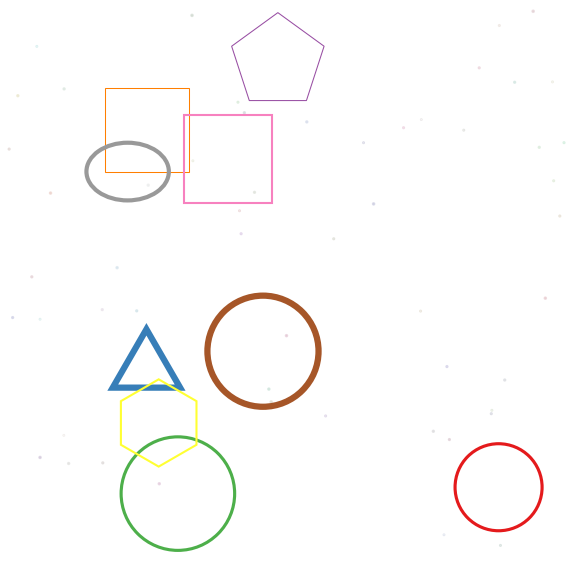[{"shape": "circle", "thickness": 1.5, "radius": 0.38, "center": [0.863, 0.155]}, {"shape": "triangle", "thickness": 3, "radius": 0.34, "center": [0.254, 0.362]}, {"shape": "circle", "thickness": 1.5, "radius": 0.49, "center": [0.308, 0.144]}, {"shape": "pentagon", "thickness": 0.5, "radius": 0.42, "center": [0.481, 0.893]}, {"shape": "square", "thickness": 0.5, "radius": 0.36, "center": [0.255, 0.774]}, {"shape": "hexagon", "thickness": 1, "radius": 0.38, "center": [0.275, 0.267]}, {"shape": "circle", "thickness": 3, "radius": 0.48, "center": [0.455, 0.391]}, {"shape": "square", "thickness": 1, "radius": 0.38, "center": [0.395, 0.724]}, {"shape": "oval", "thickness": 2, "radius": 0.36, "center": [0.221, 0.702]}]